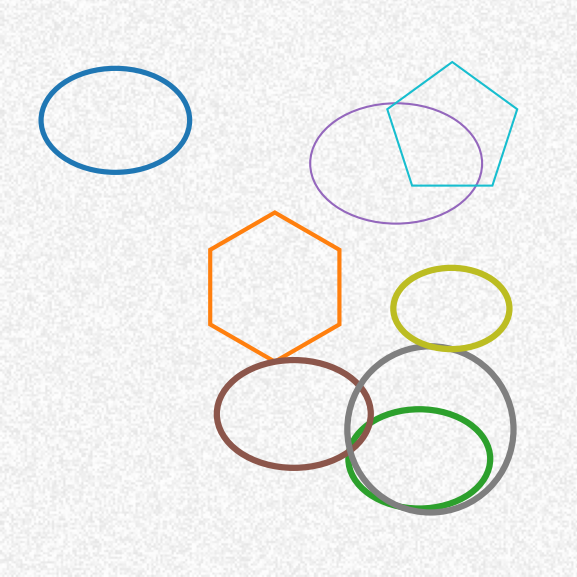[{"shape": "oval", "thickness": 2.5, "radius": 0.64, "center": [0.2, 0.791]}, {"shape": "hexagon", "thickness": 2, "radius": 0.65, "center": [0.476, 0.502]}, {"shape": "oval", "thickness": 3, "radius": 0.61, "center": [0.726, 0.205]}, {"shape": "oval", "thickness": 1, "radius": 0.74, "center": [0.686, 0.716]}, {"shape": "oval", "thickness": 3, "radius": 0.67, "center": [0.509, 0.282]}, {"shape": "circle", "thickness": 3, "radius": 0.72, "center": [0.745, 0.256]}, {"shape": "oval", "thickness": 3, "radius": 0.5, "center": [0.782, 0.465]}, {"shape": "pentagon", "thickness": 1, "radius": 0.59, "center": [0.783, 0.773]}]